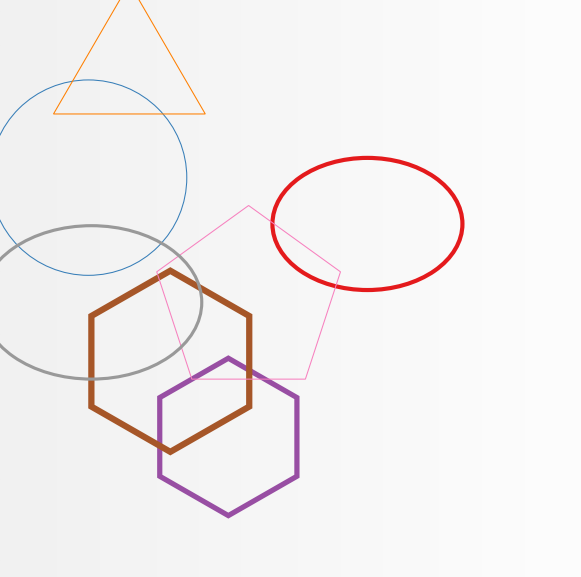[{"shape": "oval", "thickness": 2, "radius": 0.82, "center": [0.632, 0.611]}, {"shape": "circle", "thickness": 0.5, "radius": 0.85, "center": [0.152, 0.692]}, {"shape": "hexagon", "thickness": 2.5, "radius": 0.68, "center": [0.393, 0.243]}, {"shape": "triangle", "thickness": 0.5, "radius": 0.75, "center": [0.223, 0.877]}, {"shape": "hexagon", "thickness": 3, "radius": 0.78, "center": [0.293, 0.374]}, {"shape": "pentagon", "thickness": 0.5, "radius": 0.83, "center": [0.428, 0.477]}, {"shape": "oval", "thickness": 1.5, "radius": 0.95, "center": [0.157, 0.476]}]